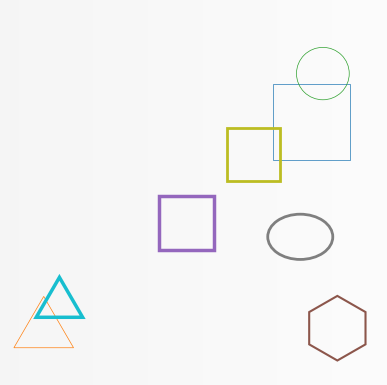[{"shape": "square", "thickness": 0.5, "radius": 0.5, "center": [0.803, 0.684]}, {"shape": "triangle", "thickness": 0.5, "radius": 0.44, "center": [0.113, 0.141]}, {"shape": "circle", "thickness": 0.5, "radius": 0.34, "center": [0.833, 0.809]}, {"shape": "square", "thickness": 2.5, "radius": 0.35, "center": [0.482, 0.421]}, {"shape": "hexagon", "thickness": 1.5, "radius": 0.42, "center": [0.871, 0.148]}, {"shape": "oval", "thickness": 2, "radius": 0.42, "center": [0.775, 0.385]}, {"shape": "square", "thickness": 2, "radius": 0.35, "center": [0.655, 0.598]}, {"shape": "triangle", "thickness": 2.5, "radius": 0.35, "center": [0.153, 0.21]}]